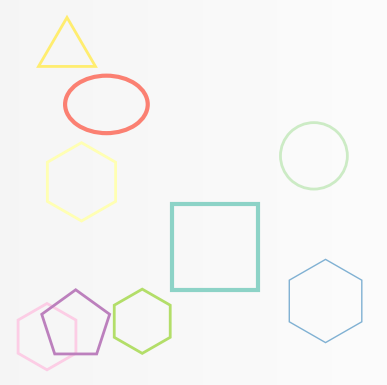[{"shape": "square", "thickness": 3, "radius": 0.56, "center": [0.555, 0.358]}, {"shape": "hexagon", "thickness": 2, "radius": 0.51, "center": [0.21, 0.528]}, {"shape": "oval", "thickness": 3, "radius": 0.53, "center": [0.275, 0.729]}, {"shape": "hexagon", "thickness": 1, "radius": 0.54, "center": [0.84, 0.218]}, {"shape": "hexagon", "thickness": 2, "radius": 0.42, "center": [0.367, 0.166]}, {"shape": "hexagon", "thickness": 2, "radius": 0.43, "center": [0.121, 0.126]}, {"shape": "pentagon", "thickness": 2, "radius": 0.46, "center": [0.195, 0.155]}, {"shape": "circle", "thickness": 2, "radius": 0.43, "center": [0.81, 0.595]}, {"shape": "triangle", "thickness": 2, "radius": 0.42, "center": [0.173, 0.87]}]